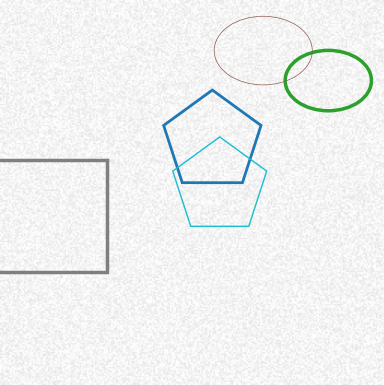[{"shape": "pentagon", "thickness": 2, "radius": 0.66, "center": [0.552, 0.633]}, {"shape": "oval", "thickness": 2.5, "radius": 0.56, "center": [0.853, 0.791]}, {"shape": "oval", "thickness": 0.5, "radius": 0.64, "center": [0.684, 0.869]}, {"shape": "square", "thickness": 2.5, "radius": 0.73, "center": [0.132, 0.439]}, {"shape": "pentagon", "thickness": 1, "radius": 0.64, "center": [0.571, 0.516]}]